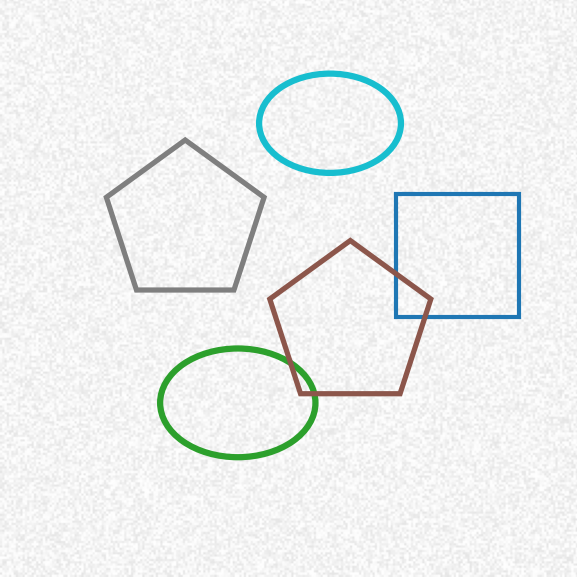[{"shape": "square", "thickness": 2, "radius": 0.53, "center": [0.792, 0.557]}, {"shape": "oval", "thickness": 3, "radius": 0.67, "center": [0.412, 0.302]}, {"shape": "pentagon", "thickness": 2.5, "radius": 0.73, "center": [0.607, 0.436]}, {"shape": "pentagon", "thickness": 2.5, "radius": 0.72, "center": [0.321, 0.613]}, {"shape": "oval", "thickness": 3, "radius": 0.61, "center": [0.571, 0.786]}]